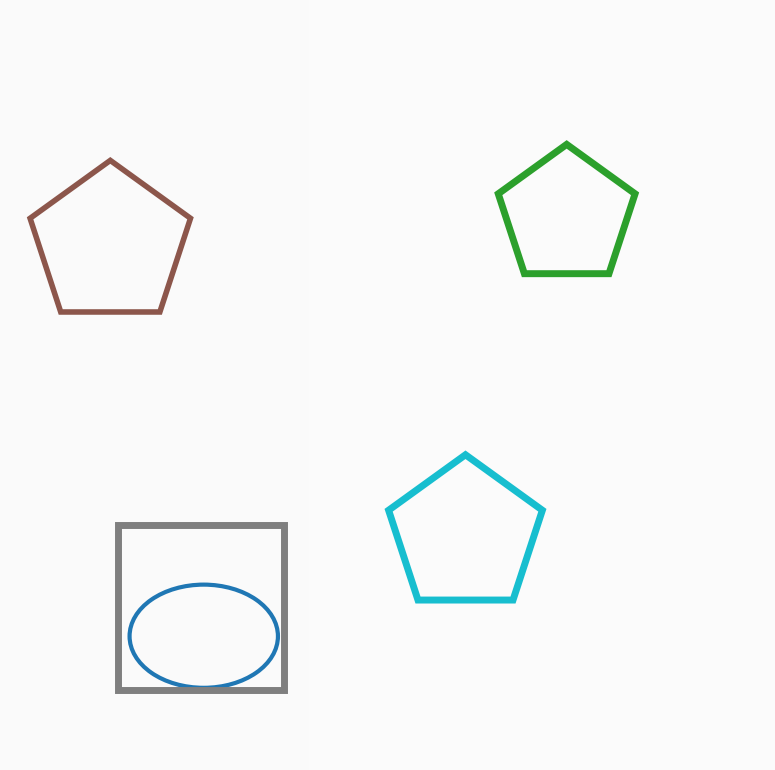[{"shape": "oval", "thickness": 1.5, "radius": 0.48, "center": [0.263, 0.174]}, {"shape": "pentagon", "thickness": 2.5, "radius": 0.46, "center": [0.731, 0.72]}, {"shape": "pentagon", "thickness": 2, "radius": 0.54, "center": [0.142, 0.683]}, {"shape": "square", "thickness": 2.5, "radius": 0.54, "center": [0.259, 0.211]}, {"shape": "pentagon", "thickness": 2.5, "radius": 0.52, "center": [0.601, 0.305]}]